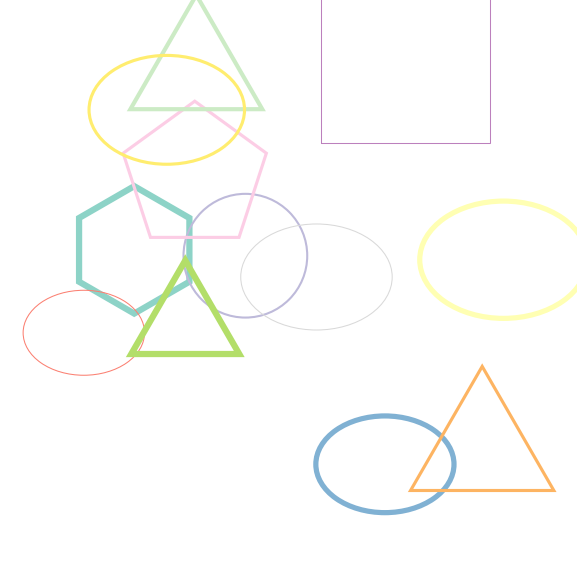[{"shape": "hexagon", "thickness": 3, "radius": 0.55, "center": [0.232, 0.566]}, {"shape": "oval", "thickness": 2.5, "radius": 0.73, "center": [0.872, 0.549]}, {"shape": "circle", "thickness": 1, "radius": 0.54, "center": [0.425, 0.556]}, {"shape": "oval", "thickness": 0.5, "radius": 0.53, "center": [0.145, 0.423]}, {"shape": "oval", "thickness": 2.5, "radius": 0.6, "center": [0.667, 0.195]}, {"shape": "triangle", "thickness": 1.5, "radius": 0.72, "center": [0.835, 0.221]}, {"shape": "triangle", "thickness": 3, "radius": 0.54, "center": [0.321, 0.44]}, {"shape": "pentagon", "thickness": 1.5, "radius": 0.65, "center": [0.337, 0.694]}, {"shape": "oval", "thickness": 0.5, "radius": 0.66, "center": [0.548, 0.519]}, {"shape": "square", "thickness": 0.5, "radius": 0.73, "center": [0.702, 0.897]}, {"shape": "triangle", "thickness": 2, "radius": 0.66, "center": [0.34, 0.876]}, {"shape": "oval", "thickness": 1.5, "radius": 0.67, "center": [0.289, 0.809]}]